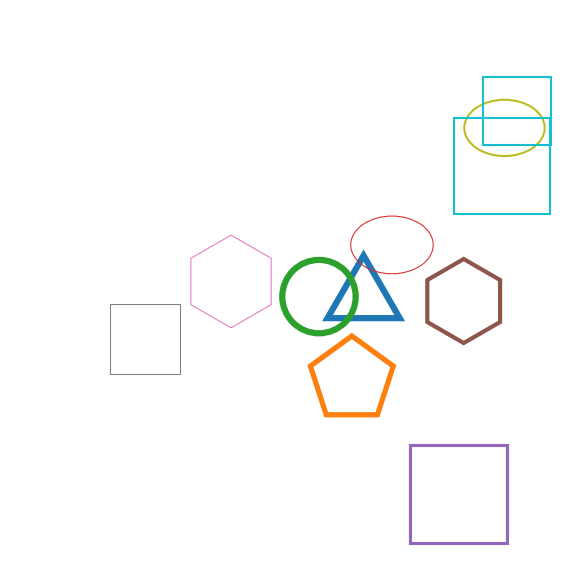[{"shape": "triangle", "thickness": 3, "radius": 0.36, "center": [0.63, 0.484]}, {"shape": "pentagon", "thickness": 2.5, "radius": 0.38, "center": [0.609, 0.342]}, {"shape": "circle", "thickness": 3, "radius": 0.32, "center": [0.552, 0.486]}, {"shape": "oval", "thickness": 0.5, "radius": 0.36, "center": [0.679, 0.575]}, {"shape": "square", "thickness": 1.5, "radius": 0.42, "center": [0.793, 0.144]}, {"shape": "hexagon", "thickness": 2, "radius": 0.36, "center": [0.803, 0.478]}, {"shape": "hexagon", "thickness": 0.5, "radius": 0.4, "center": [0.4, 0.512]}, {"shape": "square", "thickness": 0.5, "radius": 0.3, "center": [0.251, 0.412]}, {"shape": "oval", "thickness": 1, "radius": 0.35, "center": [0.874, 0.778]}, {"shape": "square", "thickness": 1, "radius": 0.29, "center": [0.895, 0.807]}, {"shape": "square", "thickness": 1, "radius": 0.42, "center": [0.869, 0.712]}]